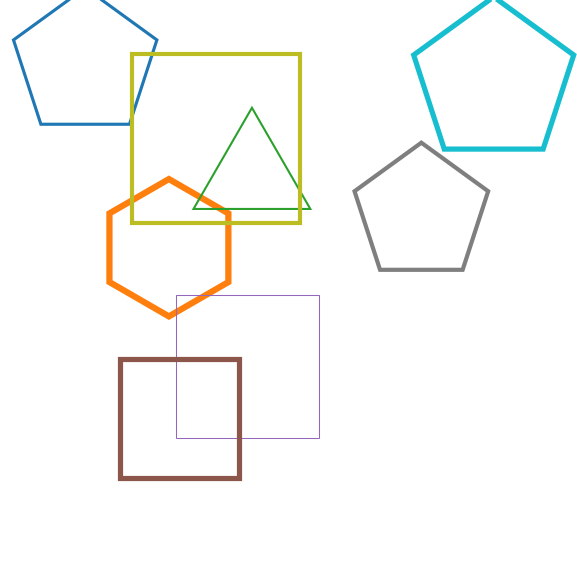[{"shape": "pentagon", "thickness": 1.5, "radius": 0.65, "center": [0.148, 0.89]}, {"shape": "hexagon", "thickness": 3, "radius": 0.59, "center": [0.292, 0.57]}, {"shape": "triangle", "thickness": 1, "radius": 0.58, "center": [0.436, 0.696]}, {"shape": "square", "thickness": 0.5, "radius": 0.62, "center": [0.429, 0.364]}, {"shape": "square", "thickness": 2.5, "radius": 0.51, "center": [0.31, 0.274]}, {"shape": "pentagon", "thickness": 2, "radius": 0.61, "center": [0.73, 0.63]}, {"shape": "square", "thickness": 2, "radius": 0.73, "center": [0.374, 0.759]}, {"shape": "pentagon", "thickness": 2.5, "radius": 0.73, "center": [0.855, 0.859]}]